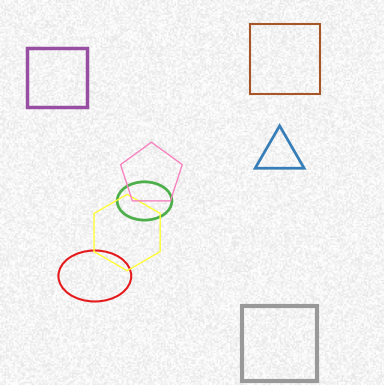[{"shape": "oval", "thickness": 1.5, "radius": 0.47, "center": [0.246, 0.283]}, {"shape": "triangle", "thickness": 2, "radius": 0.37, "center": [0.726, 0.6]}, {"shape": "oval", "thickness": 2, "radius": 0.36, "center": [0.375, 0.478]}, {"shape": "square", "thickness": 2.5, "radius": 0.39, "center": [0.149, 0.798]}, {"shape": "hexagon", "thickness": 1, "radius": 0.5, "center": [0.33, 0.396]}, {"shape": "square", "thickness": 1.5, "radius": 0.45, "center": [0.74, 0.848]}, {"shape": "pentagon", "thickness": 1, "radius": 0.42, "center": [0.393, 0.546]}, {"shape": "square", "thickness": 3, "radius": 0.49, "center": [0.725, 0.107]}]